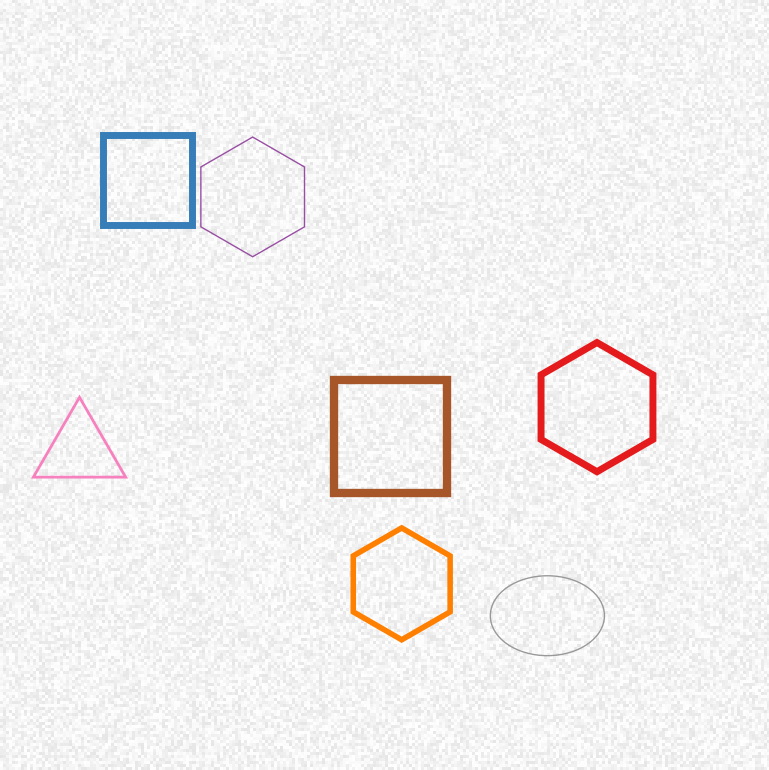[{"shape": "hexagon", "thickness": 2.5, "radius": 0.42, "center": [0.775, 0.471]}, {"shape": "square", "thickness": 2.5, "radius": 0.29, "center": [0.191, 0.766]}, {"shape": "hexagon", "thickness": 0.5, "radius": 0.39, "center": [0.328, 0.744]}, {"shape": "hexagon", "thickness": 2, "radius": 0.36, "center": [0.522, 0.242]}, {"shape": "square", "thickness": 3, "radius": 0.37, "center": [0.507, 0.433]}, {"shape": "triangle", "thickness": 1, "radius": 0.35, "center": [0.103, 0.415]}, {"shape": "oval", "thickness": 0.5, "radius": 0.37, "center": [0.711, 0.2]}]